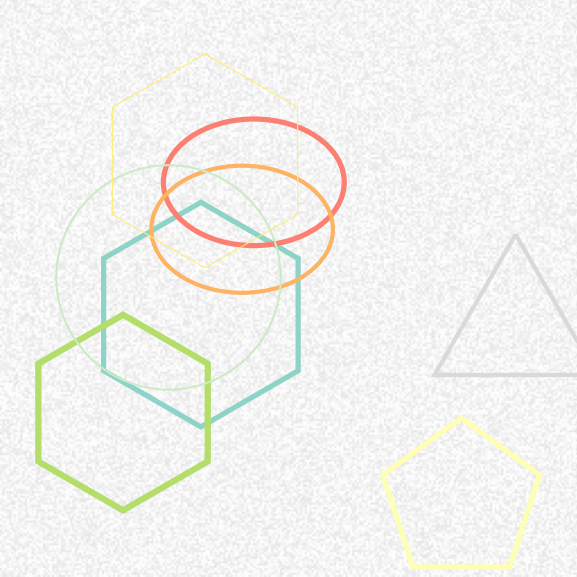[{"shape": "hexagon", "thickness": 2.5, "radius": 0.97, "center": [0.348, 0.454]}, {"shape": "pentagon", "thickness": 2.5, "radius": 0.71, "center": [0.799, 0.133]}, {"shape": "oval", "thickness": 2.5, "radius": 0.78, "center": [0.439, 0.683]}, {"shape": "oval", "thickness": 2, "radius": 0.79, "center": [0.419, 0.602]}, {"shape": "hexagon", "thickness": 3, "radius": 0.85, "center": [0.213, 0.285]}, {"shape": "triangle", "thickness": 2, "radius": 0.81, "center": [0.893, 0.431]}, {"shape": "circle", "thickness": 1, "radius": 0.97, "center": [0.292, 0.519]}, {"shape": "hexagon", "thickness": 0.5, "radius": 0.93, "center": [0.355, 0.721]}]